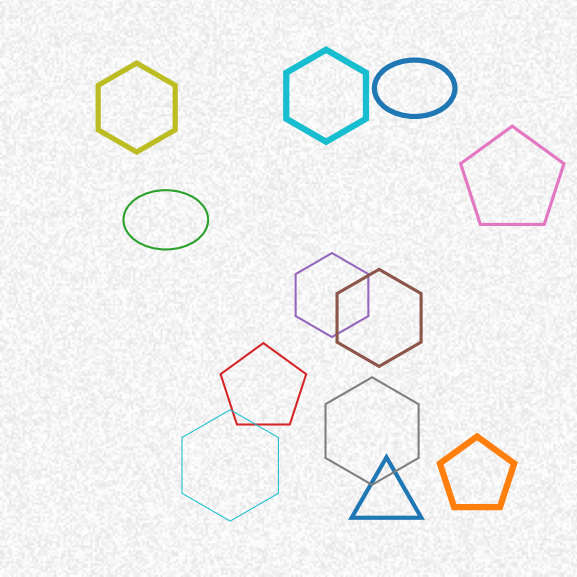[{"shape": "triangle", "thickness": 2, "radius": 0.35, "center": [0.669, 0.137]}, {"shape": "oval", "thickness": 2.5, "radius": 0.35, "center": [0.718, 0.846]}, {"shape": "pentagon", "thickness": 3, "radius": 0.34, "center": [0.826, 0.176]}, {"shape": "oval", "thickness": 1, "radius": 0.37, "center": [0.287, 0.618]}, {"shape": "pentagon", "thickness": 1, "radius": 0.39, "center": [0.456, 0.327]}, {"shape": "hexagon", "thickness": 1, "radius": 0.36, "center": [0.575, 0.488]}, {"shape": "hexagon", "thickness": 1.5, "radius": 0.42, "center": [0.656, 0.449]}, {"shape": "pentagon", "thickness": 1.5, "radius": 0.47, "center": [0.887, 0.687]}, {"shape": "hexagon", "thickness": 1, "radius": 0.47, "center": [0.644, 0.253]}, {"shape": "hexagon", "thickness": 2.5, "radius": 0.39, "center": [0.237, 0.813]}, {"shape": "hexagon", "thickness": 3, "radius": 0.4, "center": [0.565, 0.833]}, {"shape": "hexagon", "thickness": 0.5, "radius": 0.48, "center": [0.399, 0.193]}]